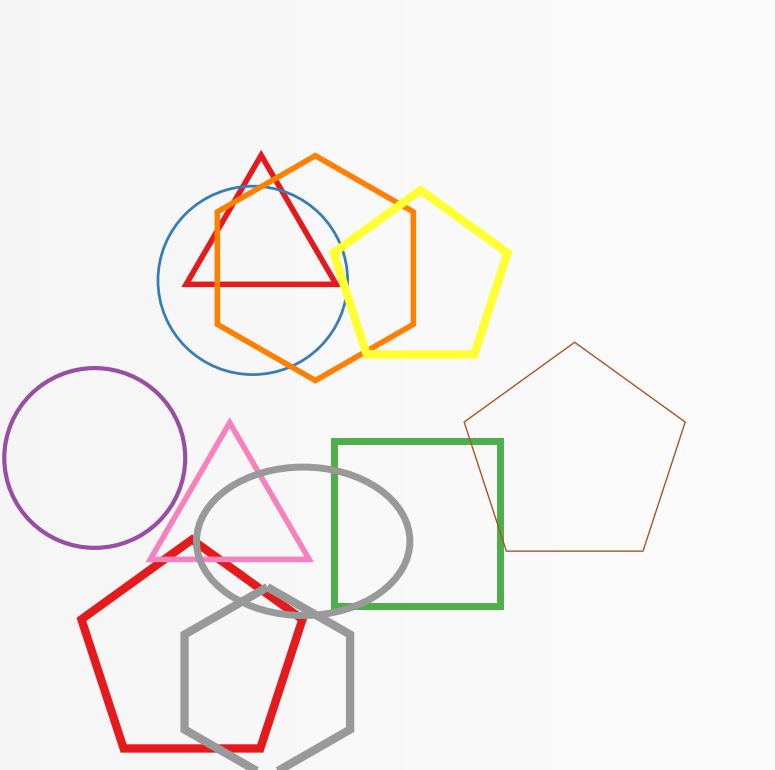[{"shape": "pentagon", "thickness": 3, "radius": 0.75, "center": [0.248, 0.149]}, {"shape": "triangle", "thickness": 2, "radius": 0.56, "center": [0.337, 0.687]}, {"shape": "circle", "thickness": 1, "radius": 0.61, "center": [0.326, 0.636]}, {"shape": "square", "thickness": 2.5, "radius": 0.54, "center": [0.538, 0.32]}, {"shape": "circle", "thickness": 1.5, "radius": 0.58, "center": [0.122, 0.405]}, {"shape": "hexagon", "thickness": 2, "radius": 0.73, "center": [0.407, 0.652]}, {"shape": "pentagon", "thickness": 3, "radius": 0.59, "center": [0.543, 0.635]}, {"shape": "pentagon", "thickness": 0.5, "radius": 0.75, "center": [0.742, 0.406]}, {"shape": "triangle", "thickness": 2, "radius": 0.59, "center": [0.296, 0.333]}, {"shape": "hexagon", "thickness": 3, "radius": 0.62, "center": [0.345, 0.114]}, {"shape": "oval", "thickness": 2.5, "radius": 0.69, "center": [0.391, 0.297]}]